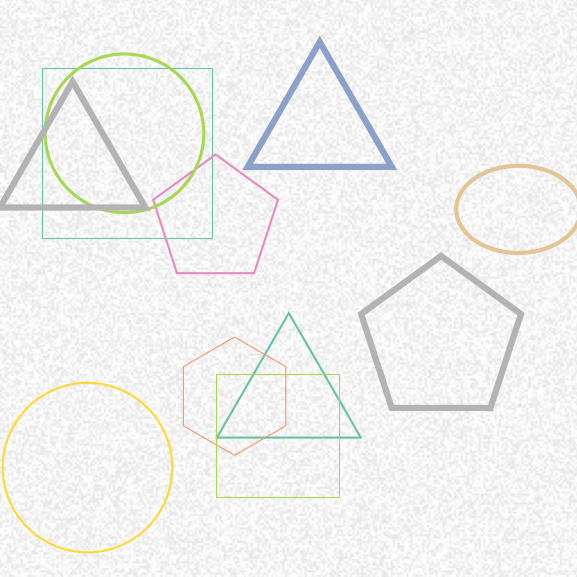[{"shape": "square", "thickness": 0.5, "radius": 0.74, "center": [0.22, 0.734]}, {"shape": "triangle", "thickness": 1, "radius": 0.72, "center": [0.5, 0.313]}, {"shape": "hexagon", "thickness": 0.5, "radius": 0.51, "center": [0.406, 0.313]}, {"shape": "triangle", "thickness": 3, "radius": 0.72, "center": [0.554, 0.782]}, {"shape": "pentagon", "thickness": 1, "radius": 0.57, "center": [0.373, 0.618]}, {"shape": "square", "thickness": 0.5, "radius": 0.53, "center": [0.48, 0.246]}, {"shape": "circle", "thickness": 1.5, "radius": 0.69, "center": [0.215, 0.768]}, {"shape": "circle", "thickness": 1, "radius": 0.73, "center": [0.151, 0.189]}, {"shape": "oval", "thickness": 2, "radius": 0.54, "center": [0.898, 0.637]}, {"shape": "triangle", "thickness": 3, "radius": 0.73, "center": [0.126, 0.713]}, {"shape": "pentagon", "thickness": 3, "radius": 0.73, "center": [0.764, 0.41]}]